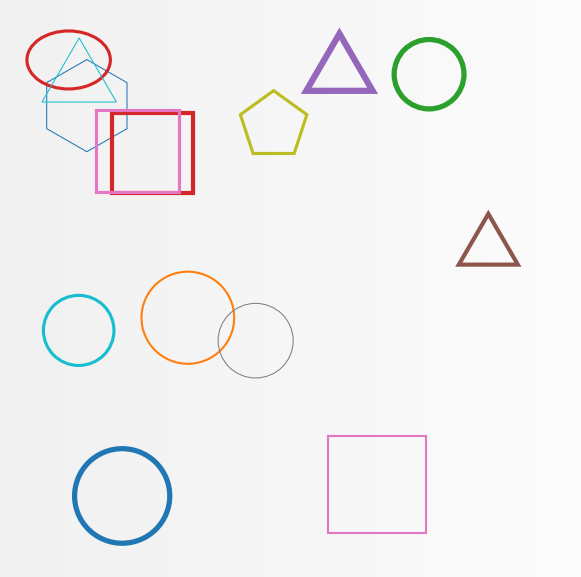[{"shape": "hexagon", "thickness": 0.5, "radius": 0.4, "center": [0.149, 0.816]}, {"shape": "circle", "thickness": 2.5, "radius": 0.41, "center": [0.21, 0.14]}, {"shape": "circle", "thickness": 1, "radius": 0.4, "center": [0.323, 0.449]}, {"shape": "circle", "thickness": 2.5, "radius": 0.3, "center": [0.738, 0.871]}, {"shape": "oval", "thickness": 1.5, "radius": 0.36, "center": [0.118, 0.895]}, {"shape": "square", "thickness": 2, "radius": 0.35, "center": [0.263, 0.734]}, {"shape": "triangle", "thickness": 3, "radius": 0.33, "center": [0.584, 0.875]}, {"shape": "triangle", "thickness": 2, "radius": 0.29, "center": [0.84, 0.57]}, {"shape": "square", "thickness": 1.5, "radius": 0.36, "center": [0.237, 0.738]}, {"shape": "square", "thickness": 1, "radius": 0.42, "center": [0.649, 0.161]}, {"shape": "circle", "thickness": 0.5, "radius": 0.32, "center": [0.44, 0.409]}, {"shape": "pentagon", "thickness": 1.5, "radius": 0.3, "center": [0.471, 0.782]}, {"shape": "circle", "thickness": 1.5, "radius": 0.3, "center": [0.135, 0.427]}, {"shape": "triangle", "thickness": 0.5, "radius": 0.37, "center": [0.136, 0.859]}]